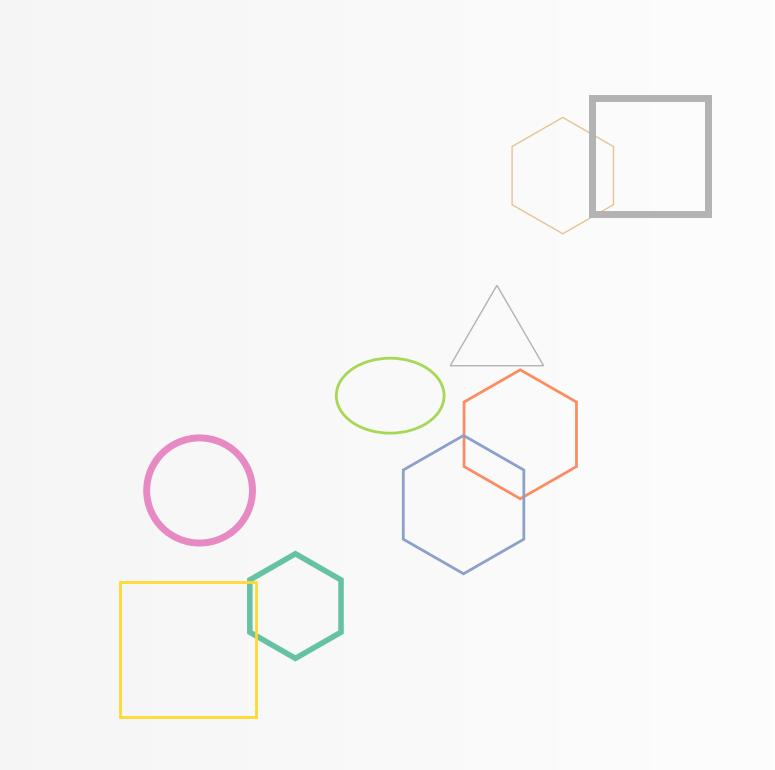[{"shape": "hexagon", "thickness": 2, "radius": 0.34, "center": [0.381, 0.213]}, {"shape": "hexagon", "thickness": 1, "radius": 0.42, "center": [0.671, 0.436]}, {"shape": "hexagon", "thickness": 1, "radius": 0.45, "center": [0.598, 0.345]}, {"shape": "circle", "thickness": 2.5, "radius": 0.34, "center": [0.258, 0.363]}, {"shape": "oval", "thickness": 1, "radius": 0.35, "center": [0.503, 0.486]}, {"shape": "square", "thickness": 1, "radius": 0.44, "center": [0.243, 0.156]}, {"shape": "hexagon", "thickness": 0.5, "radius": 0.38, "center": [0.726, 0.772]}, {"shape": "square", "thickness": 2.5, "radius": 0.38, "center": [0.839, 0.797]}, {"shape": "triangle", "thickness": 0.5, "radius": 0.35, "center": [0.641, 0.56]}]